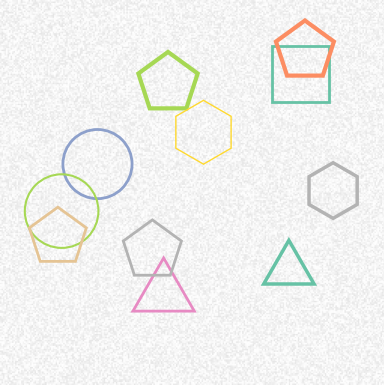[{"shape": "triangle", "thickness": 2.5, "radius": 0.38, "center": [0.75, 0.3]}, {"shape": "square", "thickness": 2, "radius": 0.37, "center": [0.78, 0.808]}, {"shape": "pentagon", "thickness": 3, "radius": 0.4, "center": [0.792, 0.868]}, {"shape": "circle", "thickness": 2, "radius": 0.45, "center": [0.253, 0.574]}, {"shape": "triangle", "thickness": 2, "radius": 0.46, "center": [0.425, 0.238]}, {"shape": "circle", "thickness": 1.5, "radius": 0.48, "center": [0.16, 0.452]}, {"shape": "pentagon", "thickness": 3, "radius": 0.41, "center": [0.436, 0.784]}, {"shape": "hexagon", "thickness": 1, "radius": 0.41, "center": [0.529, 0.656]}, {"shape": "pentagon", "thickness": 2, "radius": 0.39, "center": [0.15, 0.384]}, {"shape": "pentagon", "thickness": 2, "radius": 0.4, "center": [0.396, 0.349]}, {"shape": "hexagon", "thickness": 2.5, "radius": 0.36, "center": [0.865, 0.505]}]